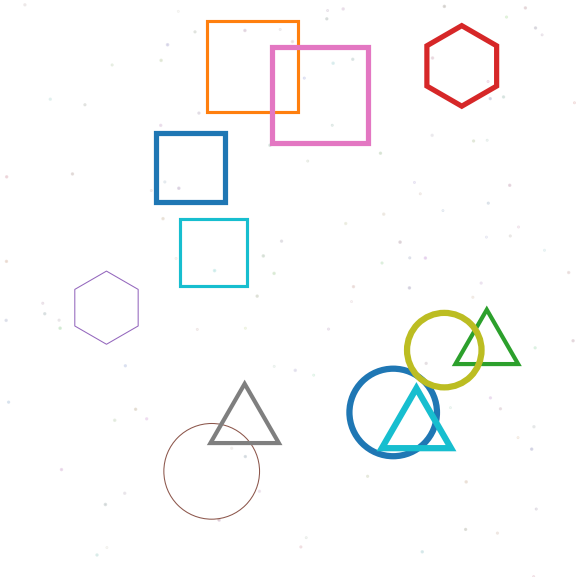[{"shape": "circle", "thickness": 3, "radius": 0.38, "center": [0.681, 0.285]}, {"shape": "square", "thickness": 2.5, "radius": 0.3, "center": [0.331, 0.708]}, {"shape": "square", "thickness": 1.5, "radius": 0.39, "center": [0.436, 0.884]}, {"shape": "triangle", "thickness": 2, "radius": 0.31, "center": [0.843, 0.4]}, {"shape": "hexagon", "thickness": 2.5, "radius": 0.35, "center": [0.8, 0.885]}, {"shape": "hexagon", "thickness": 0.5, "radius": 0.32, "center": [0.184, 0.466]}, {"shape": "circle", "thickness": 0.5, "radius": 0.41, "center": [0.367, 0.183]}, {"shape": "square", "thickness": 2.5, "radius": 0.42, "center": [0.555, 0.834]}, {"shape": "triangle", "thickness": 2, "radius": 0.34, "center": [0.424, 0.266]}, {"shape": "circle", "thickness": 3, "radius": 0.32, "center": [0.769, 0.393]}, {"shape": "triangle", "thickness": 3, "radius": 0.35, "center": [0.721, 0.258]}, {"shape": "square", "thickness": 1.5, "radius": 0.29, "center": [0.369, 0.562]}]